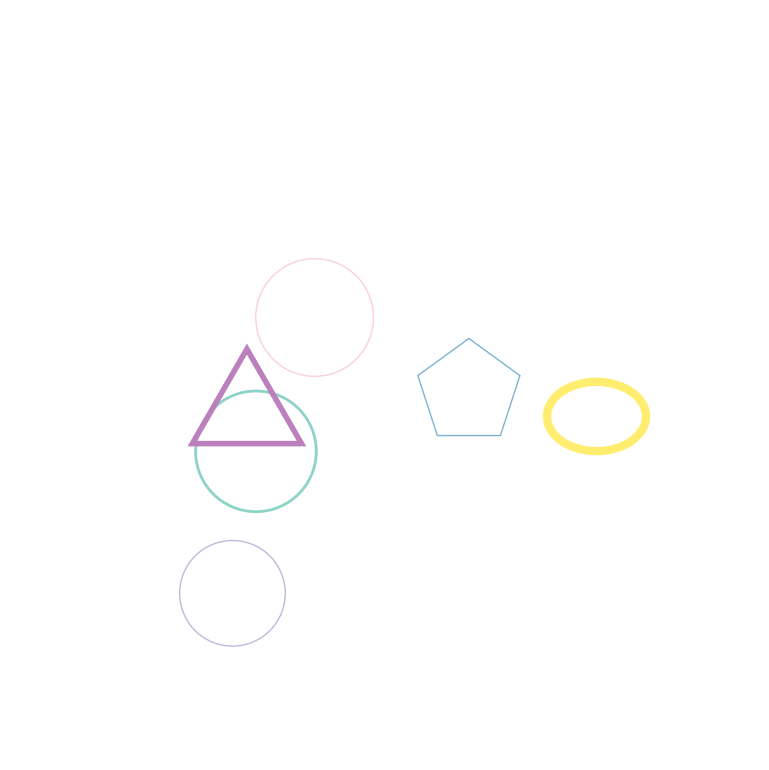[{"shape": "circle", "thickness": 1, "radius": 0.39, "center": [0.332, 0.414]}, {"shape": "circle", "thickness": 0.5, "radius": 0.34, "center": [0.302, 0.229]}, {"shape": "pentagon", "thickness": 0.5, "radius": 0.35, "center": [0.609, 0.491]}, {"shape": "circle", "thickness": 0.5, "radius": 0.38, "center": [0.409, 0.588]}, {"shape": "triangle", "thickness": 2, "radius": 0.41, "center": [0.321, 0.465]}, {"shape": "oval", "thickness": 3, "radius": 0.32, "center": [0.775, 0.459]}]